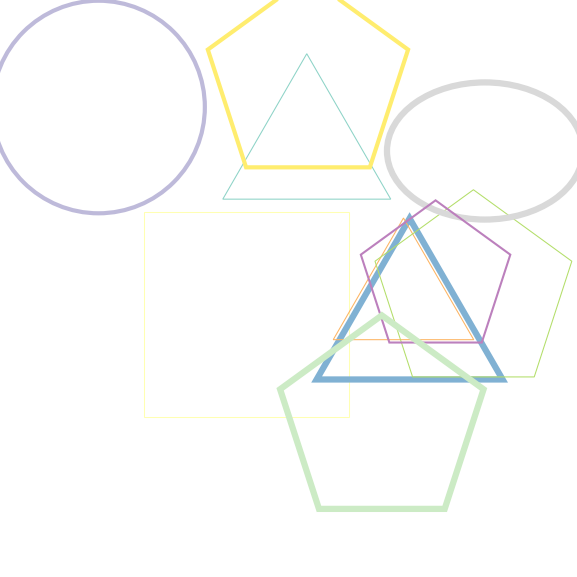[{"shape": "triangle", "thickness": 0.5, "radius": 0.84, "center": [0.531, 0.738]}, {"shape": "square", "thickness": 0.5, "radius": 0.89, "center": [0.426, 0.454]}, {"shape": "circle", "thickness": 2, "radius": 0.92, "center": [0.171, 0.814]}, {"shape": "triangle", "thickness": 3, "radius": 0.93, "center": [0.709, 0.435]}, {"shape": "triangle", "thickness": 0.5, "radius": 0.7, "center": [0.699, 0.481]}, {"shape": "pentagon", "thickness": 0.5, "radius": 0.9, "center": [0.82, 0.491]}, {"shape": "oval", "thickness": 3, "radius": 0.85, "center": [0.84, 0.738]}, {"shape": "pentagon", "thickness": 1, "radius": 0.68, "center": [0.754, 0.516]}, {"shape": "pentagon", "thickness": 3, "radius": 0.93, "center": [0.661, 0.268]}, {"shape": "pentagon", "thickness": 2, "radius": 0.91, "center": [0.533, 0.857]}]